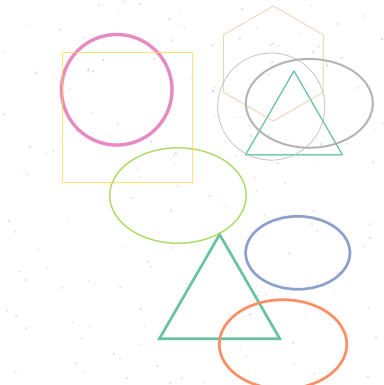[{"shape": "triangle", "thickness": 1, "radius": 0.73, "center": [0.764, 0.671]}, {"shape": "triangle", "thickness": 2, "radius": 0.9, "center": [0.57, 0.21]}, {"shape": "oval", "thickness": 2, "radius": 0.83, "center": [0.735, 0.106]}, {"shape": "oval", "thickness": 2, "radius": 0.68, "center": [0.773, 0.343]}, {"shape": "circle", "thickness": 2.5, "radius": 0.72, "center": [0.303, 0.767]}, {"shape": "oval", "thickness": 1, "radius": 0.89, "center": [0.462, 0.492]}, {"shape": "square", "thickness": 0.5, "radius": 0.84, "center": [0.329, 0.697]}, {"shape": "hexagon", "thickness": 0.5, "radius": 0.75, "center": [0.71, 0.835]}, {"shape": "circle", "thickness": 0.5, "radius": 0.7, "center": [0.705, 0.723]}, {"shape": "oval", "thickness": 1.5, "radius": 0.82, "center": [0.803, 0.732]}]